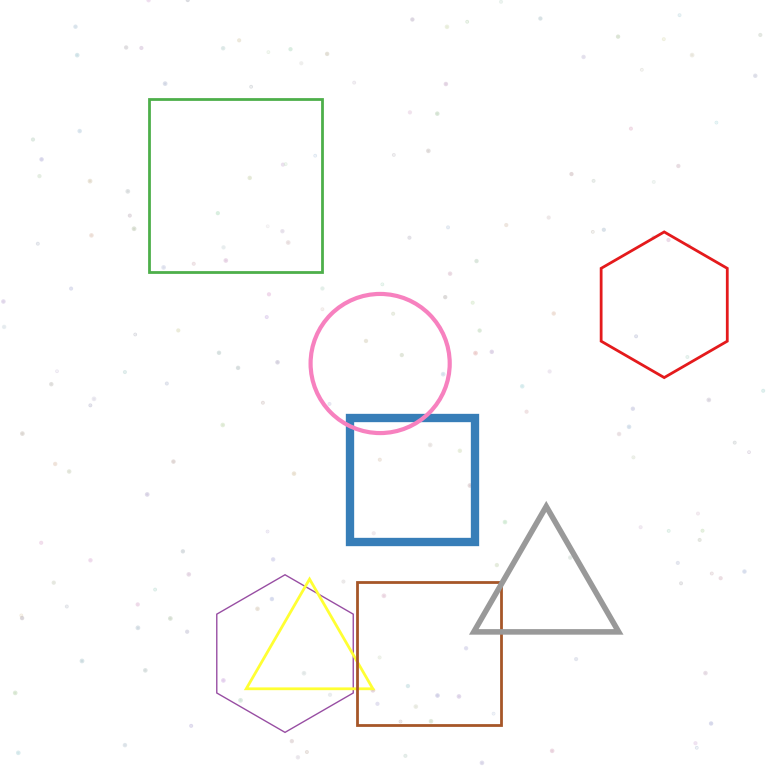[{"shape": "hexagon", "thickness": 1, "radius": 0.47, "center": [0.863, 0.604]}, {"shape": "square", "thickness": 3, "radius": 0.4, "center": [0.536, 0.376]}, {"shape": "square", "thickness": 1, "radius": 0.56, "center": [0.306, 0.759]}, {"shape": "hexagon", "thickness": 0.5, "radius": 0.51, "center": [0.37, 0.151]}, {"shape": "triangle", "thickness": 1, "radius": 0.47, "center": [0.402, 0.153]}, {"shape": "square", "thickness": 1, "radius": 0.47, "center": [0.557, 0.151]}, {"shape": "circle", "thickness": 1.5, "radius": 0.45, "center": [0.494, 0.528]}, {"shape": "triangle", "thickness": 2, "radius": 0.54, "center": [0.709, 0.234]}]